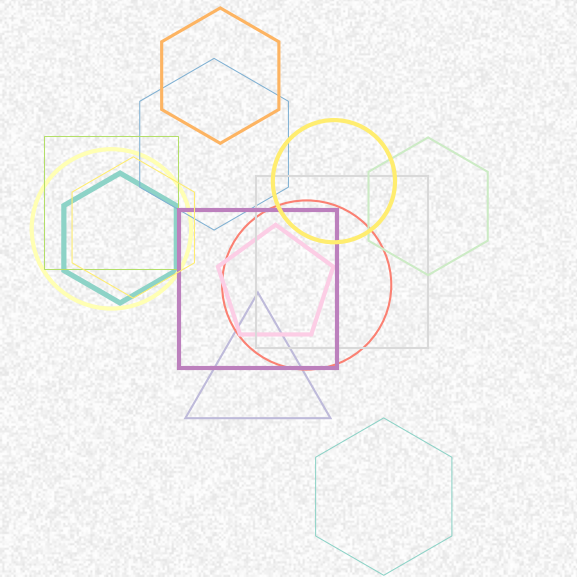[{"shape": "hexagon", "thickness": 2.5, "radius": 0.56, "center": [0.208, 0.587]}, {"shape": "hexagon", "thickness": 0.5, "radius": 0.68, "center": [0.665, 0.139]}, {"shape": "circle", "thickness": 2, "radius": 0.69, "center": [0.193, 0.603]}, {"shape": "triangle", "thickness": 1, "radius": 0.73, "center": [0.447, 0.348]}, {"shape": "circle", "thickness": 1, "radius": 0.73, "center": [0.531, 0.506]}, {"shape": "hexagon", "thickness": 0.5, "radius": 0.74, "center": [0.371, 0.749]}, {"shape": "hexagon", "thickness": 1.5, "radius": 0.59, "center": [0.381, 0.868]}, {"shape": "square", "thickness": 0.5, "radius": 0.58, "center": [0.193, 0.648]}, {"shape": "pentagon", "thickness": 2, "radius": 0.52, "center": [0.477, 0.505]}, {"shape": "square", "thickness": 1, "radius": 0.74, "center": [0.592, 0.545]}, {"shape": "square", "thickness": 2, "radius": 0.68, "center": [0.447, 0.499]}, {"shape": "hexagon", "thickness": 1, "radius": 0.6, "center": [0.741, 0.642]}, {"shape": "hexagon", "thickness": 0.5, "radius": 0.61, "center": [0.231, 0.605]}, {"shape": "circle", "thickness": 2, "radius": 0.53, "center": [0.578, 0.685]}]